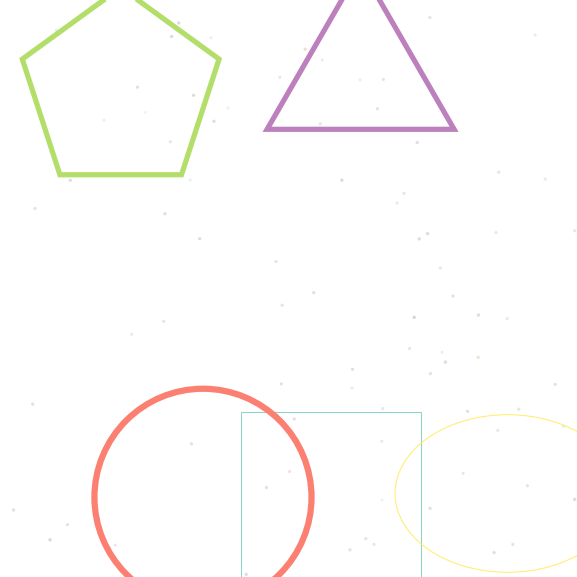[{"shape": "square", "thickness": 0.5, "radius": 0.78, "center": [0.573, 0.13]}, {"shape": "circle", "thickness": 3, "radius": 0.94, "center": [0.351, 0.138]}, {"shape": "pentagon", "thickness": 2.5, "radius": 0.9, "center": [0.209, 0.841]}, {"shape": "triangle", "thickness": 2.5, "radius": 0.93, "center": [0.624, 0.869]}, {"shape": "oval", "thickness": 0.5, "radius": 0.97, "center": [0.879, 0.145]}]